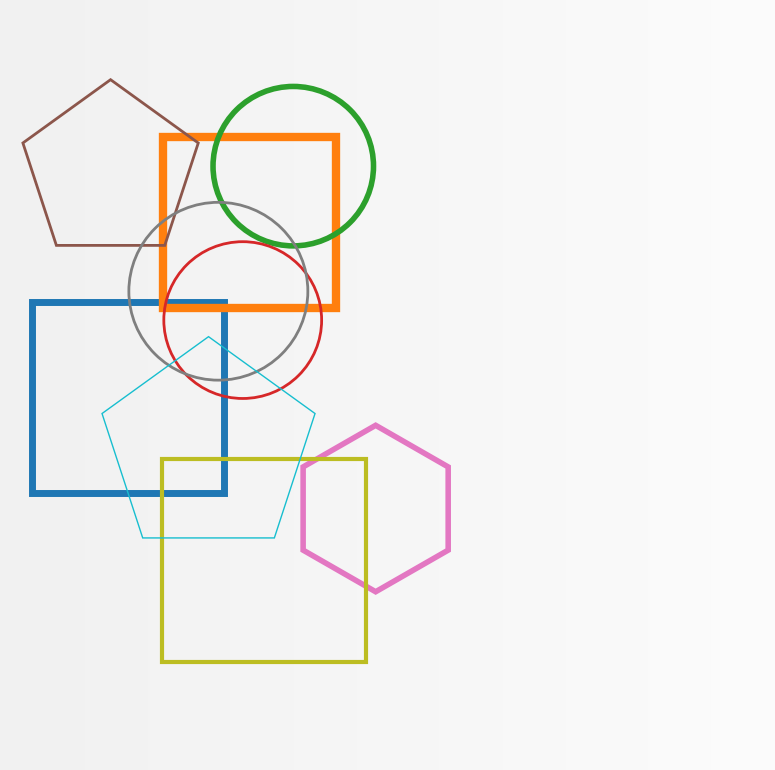[{"shape": "square", "thickness": 2.5, "radius": 0.62, "center": [0.166, 0.484]}, {"shape": "square", "thickness": 3, "radius": 0.56, "center": [0.322, 0.711]}, {"shape": "circle", "thickness": 2, "radius": 0.52, "center": [0.378, 0.784]}, {"shape": "circle", "thickness": 1, "radius": 0.51, "center": [0.313, 0.584]}, {"shape": "pentagon", "thickness": 1, "radius": 0.59, "center": [0.143, 0.778]}, {"shape": "hexagon", "thickness": 2, "radius": 0.54, "center": [0.485, 0.34]}, {"shape": "circle", "thickness": 1, "radius": 0.58, "center": [0.282, 0.622]}, {"shape": "square", "thickness": 1.5, "radius": 0.66, "center": [0.34, 0.272]}, {"shape": "pentagon", "thickness": 0.5, "radius": 0.72, "center": [0.269, 0.418]}]